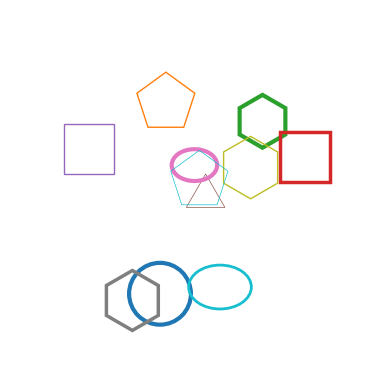[{"shape": "circle", "thickness": 3, "radius": 0.4, "center": [0.416, 0.237]}, {"shape": "pentagon", "thickness": 1, "radius": 0.4, "center": [0.431, 0.733]}, {"shape": "hexagon", "thickness": 3, "radius": 0.34, "center": [0.682, 0.685]}, {"shape": "square", "thickness": 2.5, "radius": 0.32, "center": [0.791, 0.593]}, {"shape": "square", "thickness": 1, "radius": 0.33, "center": [0.23, 0.613]}, {"shape": "triangle", "thickness": 0.5, "radius": 0.29, "center": [0.534, 0.49]}, {"shape": "oval", "thickness": 3, "radius": 0.3, "center": [0.505, 0.571]}, {"shape": "hexagon", "thickness": 2.5, "radius": 0.39, "center": [0.344, 0.22]}, {"shape": "hexagon", "thickness": 1, "radius": 0.41, "center": [0.651, 0.565]}, {"shape": "oval", "thickness": 2, "radius": 0.41, "center": [0.571, 0.254]}, {"shape": "pentagon", "thickness": 0.5, "radius": 0.39, "center": [0.518, 0.531]}]